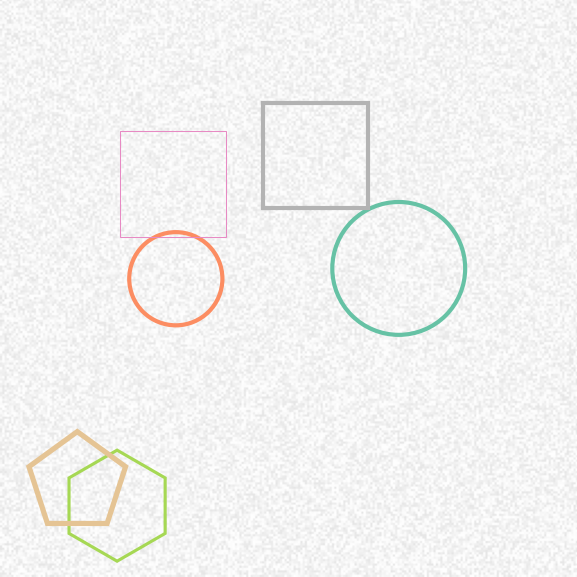[{"shape": "circle", "thickness": 2, "radius": 0.58, "center": [0.69, 0.534]}, {"shape": "circle", "thickness": 2, "radius": 0.4, "center": [0.304, 0.516]}, {"shape": "square", "thickness": 0.5, "radius": 0.46, "center": [0.299, 0.68]}, {"shape": "hexagon", "thickness": 1.5, "radius": 0.48, "center": [0.203, 0.124]}, {"shape": "pentagon", "thickness": 2.5, "radius": 0.44, "center": [0.134, 0.164]}, {"shape": "square", "thickness": 2, "radius": 0.45, "center": [0.546, 0.73]}]